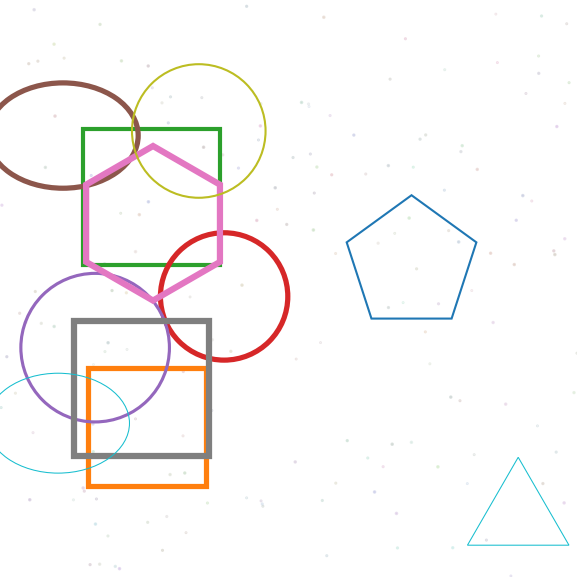[{"shape": "pentagon", "thickness": 1, "radius": 0.59, "center": [0.713, 0.543]}, {"shape": "square", "thickness": 2.5, "radius": 0.51, "center": [0.255, 0.26]}, {"shape": "square", "thickness": 2, "radius": 0.59, "center": [0.262, 0.658]}, {"shape": "circle", "thickness": 2.5, "radius": 0.55, "center": [0.388, 0.486]}, {"shape": "circle", "thickness": 1.5, "radius": 0.64, "center": [0.165, 0.397]}, {"shape": "oval", "thickness": 2.5, "radius": 0.65, "center": [0.109, 0.764]}, {"shape": "hexagon", "thickness": 3, "radius": 0.67, "center": [0.265, 0.612]}, {"shape": "square", "thickness": 3, "radius": 0.59, "center": [0.246, 0.327]}, {"shape": "circle", "thickness": 1, "radius": 0.58, "center": [0.344, 0.772]}, {"shape": "oval", "thickness": 0.5, "radius": 0.62, "center": [0.101, 0.266]}, {"shape": "triangle", "thickness": 0.5, "radius": 0.51, "center": [0.897, 0.106]}]